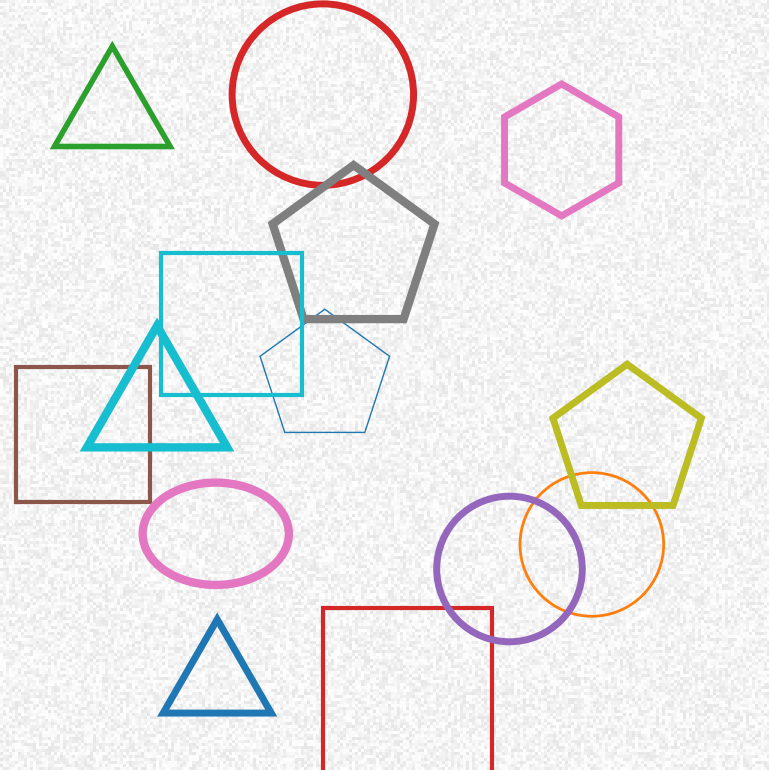[{"shape": "pentagon", "thickness": 0.5, "radius": 0.44, "center": [0.422, 0.51]}, {"shape": "triangle", "thickness": 2.5, "radius": 0.41, "center": [0.282, 0.114]}, {"shape": "circle", "thickness": 1, "radius": 0.47, "center": [0.769, 0.293]}, {"shape": "triangle", "thickness": 2, "radius": 0.43, "center": [0.146, 0.853]}, {"shape": "circle", "thickness": 2.5, "radius": 0.59, "center": [0.419, 0.877]}, {"shape": "square", "thickness": 1.5, "radius": 0.55, "center": [0.529, 0.101]}, {"shape": "circle", "thickness": 2.5, "radius": 0.47, "center": [0.662, 0.261]}, {"shape": "square", "thickness": 1.5, "radius": 0.44, "center": [0.108, 0.436]}, {"shape": "hexagon", "thickness": 2.5, "radius": 0.43, "center": [0.729, 0.805]}, {"shape": "oval", "thickness": 3, "radius": 0.47, "center": [0.28, 0.307]}, {"shape": "pentagon", "thickness": 3, "radius": 0.55, "center": [0.459, 0.675]}, {"shape": "pentagon", "thickness": 2.5, "radius": 0.51, "center": [0.815, 0.426]}, {"shape": "square", "thickness": 1.5, "radius": 0.46, "center": [0.301, 0.579]}, {"shape": "triangle", "thickness": 3, "radius": 0.53, "center": [0.204, 0.472]}]